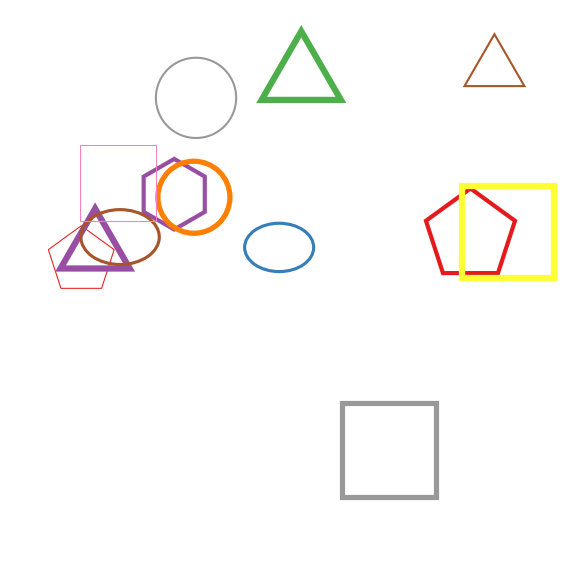[{"shape": "pentagon", "thickness": 2, "radius": 0.41, "center": [0.815, 0.592]}, {"shape": "pentagon", "thickness": 0.5, "radius": 0.3, "center": [0.141, 0.548]}, {"shape": "oval", "thickness": 1.5, "radius": 0.3, "center": [0.483, 0.571]}, {"shape": "triangle", "thickness": 3, "radius": 0.4, "center": [0.522, 0.866]}, {"shape": "hexagon", "thickness": 2, "radius": 0.31, "center": [0.302, 0.663]}, {"shape": "triangle", "thickness": 3, "radius": 0.35, "center": [0.165, 0.569]}, {"shape": "circle", "thickness": 2.5, "radius": 0.31, "center": [0.336, 0.658]}, {"shape": "square", "thickness": 3, "radius": 0.4, "center": [0.879, 0.598]}, {"shape": "triangle", "thickness": 1, "radius": 0.3, "center": [0.856, 0.88]}, {"shape": "oval", "thickness": 1.5, "radius": 0.34, "center": [0.208, 0.589]}, {"shape": "square", "thickness": 0.5, "radius": 0.33, "center": [0.204, 0.683]}, {"shape": "circle", "thickness": 1, "radius": 0.35, "center": [0.339, 0.83]}, {"shape": "square", "thickness": 2.5, "radius": 0.41, "center": [0.674, 0.22]}]